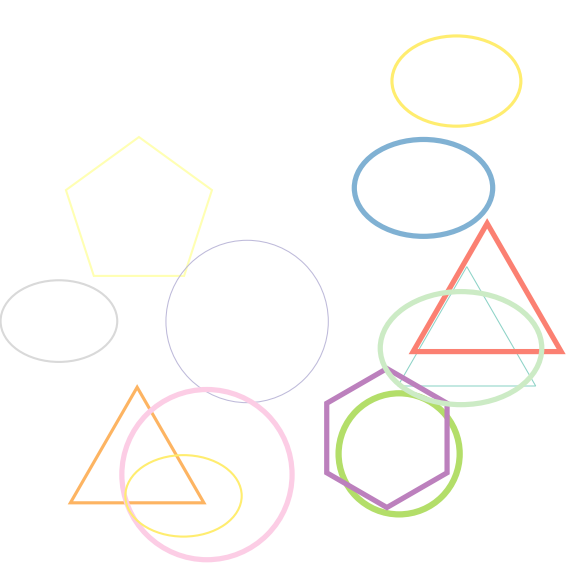[{"shape": "triangle", "thickness": 0.5, "radius": 0.69, "center": [0.808, 0.4]}, {"shape": "pentagon", "thickness": 1, "radius": 0.66, "center": [0.241, 0.629]}, {"shape": "circle", "thickness": 0.5, "radius": 0.7, "center": [0.428, 0.442]}, {"shape": "triangle", "thickness": 2.5, "radius": 0.74, "center": [0.844, 0.464]}, {"shape": "oval", "thickness": 2.5, "radius": 0.6, "center": [0.733, 0.674]}, {"shape": "triangle", "thickness": 1.5, "radius": 0.67, "center": [0.237, 0.195]}, {"shape": "circle", "thickness": 3, "radius": 0.52, "center": [0.691, 0.213]}, {"shape": "circle", "thickness": 2.5, "radius": 0.74, "center": [0.358, 0.177]}, {"shape": "oval", "thickness": 1, "radius": 0.51, "center": [0.102, 0.443]}, {"shape": "hexagon", "thickness": 2.5, "radius": 0.6, "center": [0.67, 0.241]}, {"shape": "oval", "thickness": 2.5, "radius": 0.7, "center": [0.798, 0.396]}, {"shape": "oval", "thickness": 1, "radius": 0.5, "center": [0.318, 0.14]}, {"shape": "oval", "thickness": 1.5, "radius": 0.56, "center": [0.79, 0.859]}]